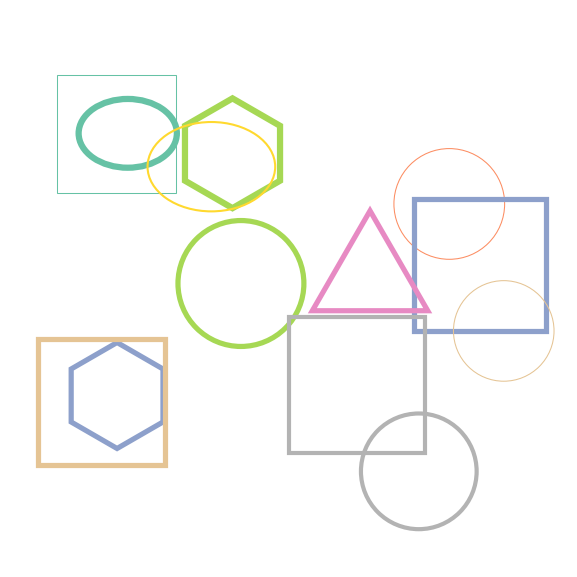[{"shape": "oval", "thickness": 3, "radius": 0.43, "center": [0.221, 0.768]}, {"shape": "square", "thickness": 0.5, "radius": 0.51, "center": [0.201, 0.767]}, {"shape": "circle", "thickness": 0.5, "radius": 0.48, "center": [0.778, 0.646]}, {"shape": "hexagon", "thickness": 2.5, "radius": 0.46, "center": [0.203, 0.314]}, {"shape": "square", "thickness": 2.5, "radius": 0.57, "center": [0.831, 0.54]}, {"shape": "triangle", "thickness": 2.5, "radius": 0.58, "center": [0.641, 0.519]}, {"shape": "circle", "thickness": 2.5, "radius": 0.55, "center": [0.417, 0.508]}, {"shape": "hexagon", "thickness": 3, "radius": 0.48, "center": [0.403, 0.734]}, {"shape": "oval", "thickness": 1, "radius": 0.55, "center": [0.366, 0.71]}, {"shape": "circle", "thickness": 0.5, "radius": 0.44, "center": [0.872, 0.426]}, {"shape": "square", "thickness": 2.5, "radius": 0.55, "center": [0.176, 0.303]}, {"shape": "square", "thickness": 2, "radius": 0.59, "center": [0.619, 0.333]}, {"shape": "circle", "thickness": 2, "radius": 0.5, "center": [0.725, 0.183]}]